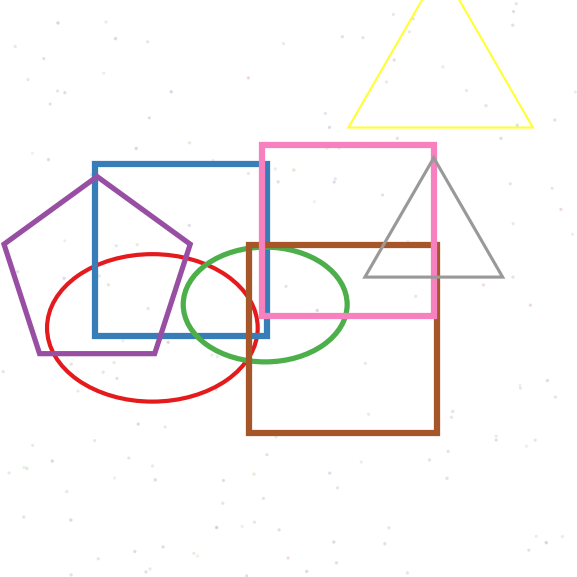[{"shape": "oval", "thickness": 2, "radius": 0.91, "center": [0.264, 0.431]}, {"shape": "square", "thickness": 3, "radius": 0.75, "center": [0.313, 0.567]}, {"shape": "oval", "thickness": 2.5, "radius": 0.71, "center": [0.459, 0.472]}, {"shape": "pentagon", "thickness": 2.5, "radius": 0.85, "center": [0.168, 0.524]}, {"shape": "triangle", "thickness": 1, "radius": 0.92, "center": [0.763, 0.871]}, {"shape": "square", "thickness": 3, "radius": 0.81, "center": [0.594, 0.412]}, {"shape": "square", "thickness": 3, "radius": 0.74, "center": [0.602, 0.6]}, {"shape": "triangle", "thickness": 1.5, "radius": 0.69, "center": [0.751, 0.588]}]